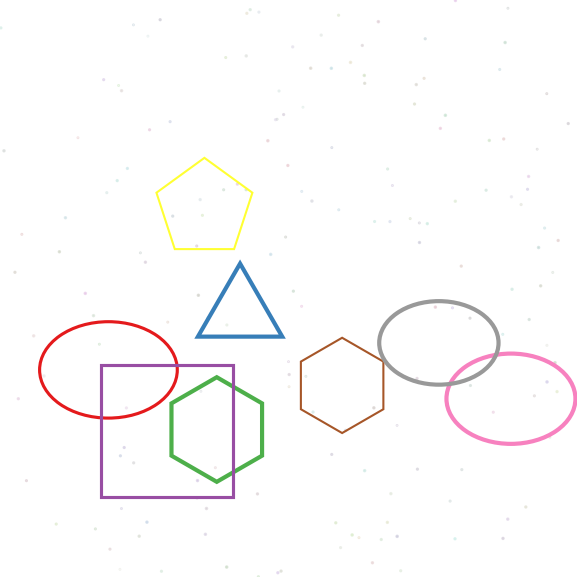[{"shape": "oval", "thickness": 1.5, "radius": 0.6, "center": [0.188, 0.359]}, {"shape": "triangle", "thickness": 2, "radius": 0.42, "center": [0.416, 0.458]}, {"shape": "hexagon", "thickness": 2, "radius": 0.45, "center": [0.375, 0.255]}, {"shape": "square", "thickness": 1.5, "radius": 0.57, "center": [0.289, 0.253]}, {"shape": "pentagon", "thickness": 1, "radius": 0.44, "center": [0.354, 0.638]}, {"shape": "hexagon", "thickness": 1, "radius": 0.41, "center": [0.592, 0.332]}, {"shape": "oval", "thickness": 2, "radius": 0.56, "center": [0.885, 0.309]}, {"shape": "oval", "thickness": 2, "radius": 0.52, "center": [0.76, 0.405]}]